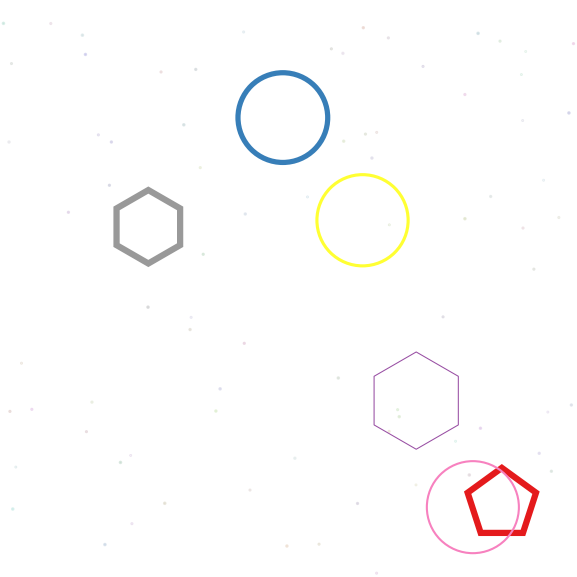[{"shape": "pentagon", "thickness": 3, "radius": 0.31, "center": [0.869, 0.127]}, {"shape": "circle", "thickness": 2.5, "radius": 0.39, "center": [0.49, 0.796]}, {"shape": "hexagon", "thickness": 0.5, "radius": 0.42, "center": [0.721, 0.305]}, {"shape": "circle", "thickness": 1.5, "radius": 0.39, "center": [0.628, 0.618]}, {"shape": "circle", "thickness": 1, "radius": 0.4, "center": [0.819, 0.121]}, {"shape": "hexagon", "thickness": 3, "radius": 0.32, "center": [0.257, 0.606]}]